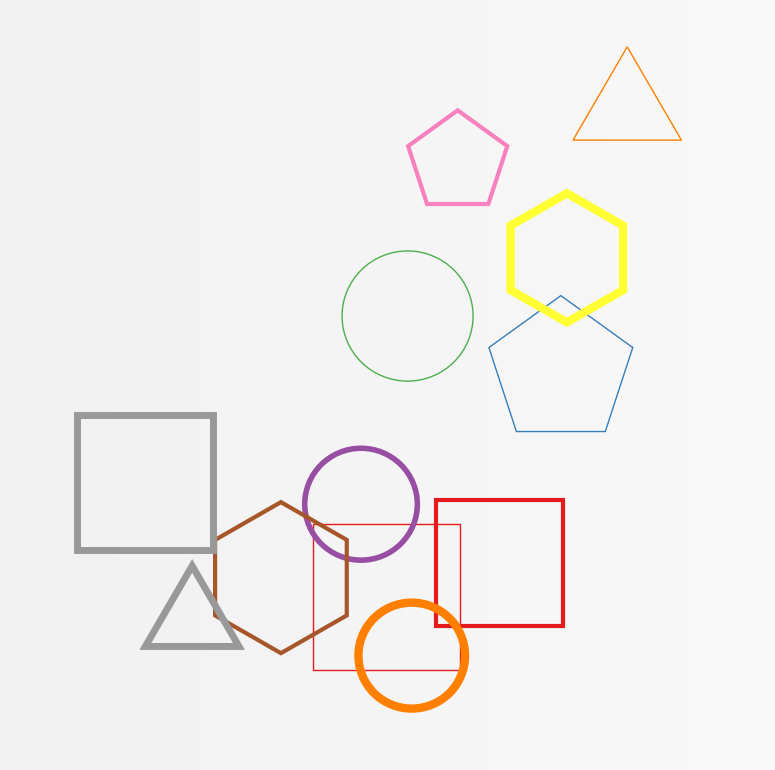[{"shape": "square", "thickness": 1.5, "radius": 0.41, "center": [0.644, 0.269]}, {"shape": "square", "thickness": 0.5, "radius": 0.47, "center": [0.499, 0.225]}, {"shape": "pentagon", "thickness": 0.5, "radius": 0.49, "center": [0.724, 0.518]}, {"shape": "circle", "thickness": 0.5, "radius": 0.42, "center": [0.526, 0.59]}, {"shape": "circle", "thickness": 2, "radius": 0.36, "center": [0.466, 0.345]}, {"shape": "triangle", "thickness": 0.5, "radius": 0.4, "center": [0.809, 0.858]}, {"shape": "circle", "thickness": 3, "radius": 0.34, "center": [0.531, 0.149]}, {"shape": "hexagon", "thickness": 3, "radius": 0.42, "center": [0.731, 0.665]}, {"shape": "hexagon", "thickness": 1.5, "radius": 0.49, "center": [0.362, 0.25]}, {"shape": "pentagon", "thickness": 1.5, "radius": 0.34, "center": [0.591, 0.789]}, {"shape": "triangle", "thickness": 2.5, "radius": 0.35, "center": [0.248, 0.195]}, {"shape": "square", "thickness": 2.5, "radius": 0.44, "center": [0.187, 0.374]}]